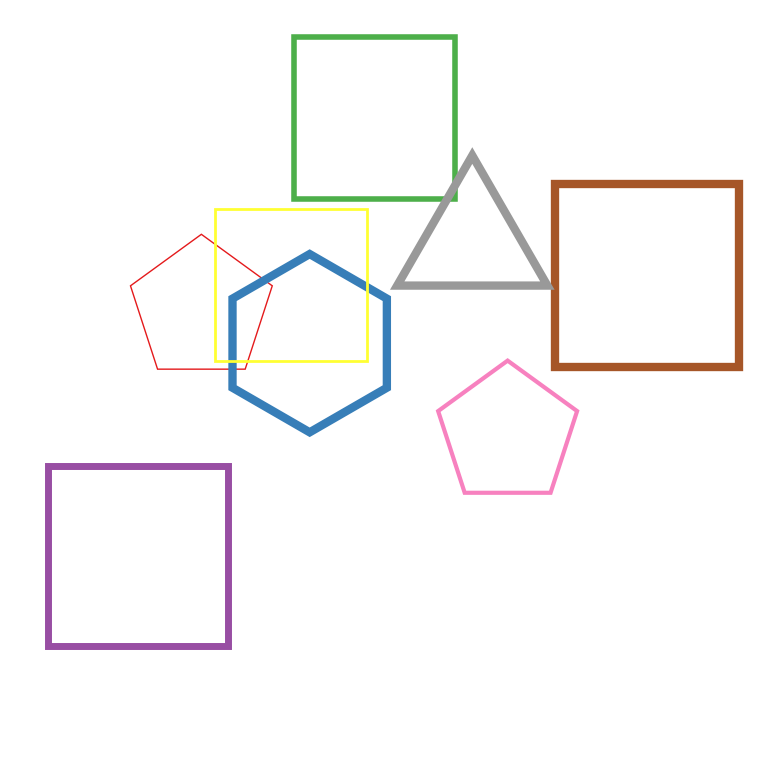[{"shape": "pentagon", "thickness": 0.5, "radius": 0.48, "center": [0.262, 0.599]}, {"shape": "hexagon", "thickness": 3, "radius": 0.58, "center": [0.402, 0.554]}, {"shape": "square", "thickness": 2, "radius": 0.52, "center": [0.486, 0.847]}, {"shape": "square", "thickness": 2.5, "radius": 0.58, "center": [0.18, 0.278]}, {"shape": "square", "thickness": 1, "radius": 0.49, "center": [0.378, 0.63]}, {"shape": "square", "thickness": 3, "radius": 0.6, "center": [0.84, 0.642]}, {"shape": "pentagon", "thickness": 1.5, "radius": 0.47, "center": [0.659, 0.437]}, {"shape": "triangle", "thickness": 3, "radius": 0.56, "center": [0.613, 0.685]}]